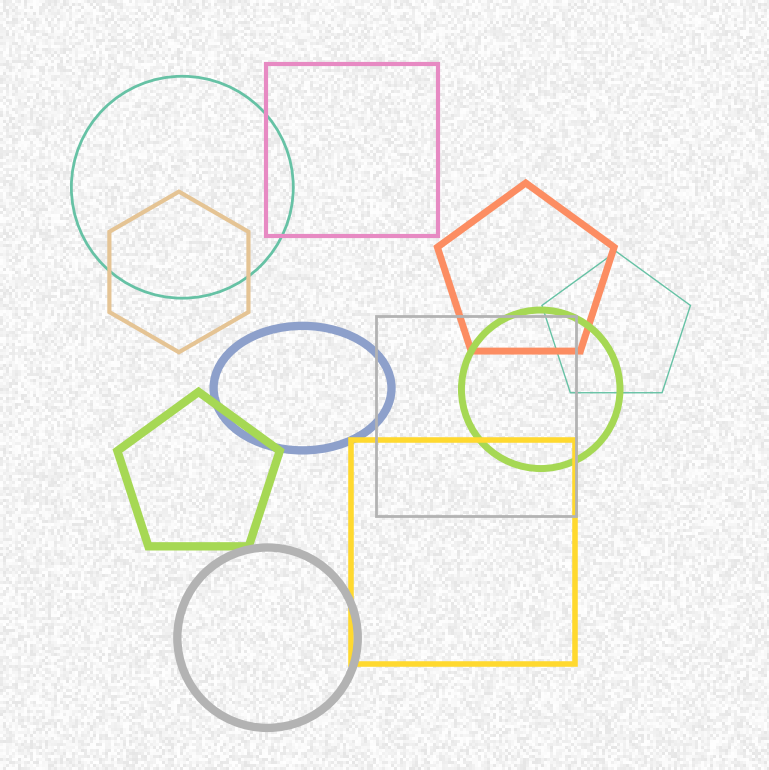[{"shape": "pentagon", "thickness": 0.5, "radius": 0.51, "center": [0.8, 0.572]}, {"shape": "circle", "thickness": 1, "radius": 0.72, "center": [0.237, 0.757]}, {"shape": "pentagon", "thickness": 2.5, "radius": 0.6, "center": [0.683, 0.642]}, {"shape": "oval", "thickness": 3, "radius": 0.58, "center": [0.393, 0.496]}, {"shape": "square", "thickness": 1.5, "radius": 0.56, "center": [0.457, 0.805]}, {"shape": "pentagon", "thickness": 3, "radius": 0.55, "center": [0.258, 0.38]}, {"shape": "circle", "thickness": 2.5, "radius": 0.51, "center": [0.702, 0.494]}, {"shape": "square", "thickness": 2, "radius": 0.73, "center": [0.601, 0.283]}, {"shape": "hexagon", "thickness": 1.5, "radius": 0.52, "center": [0.232, 0.647]}, {"shape": "circle", "thickness": 3, "radius": 0.59, "center": [0.347, 0.172]}, {"shape": "square", "thickness": 1, "radius": 0.65, "center": [0.618, 0.46]}]